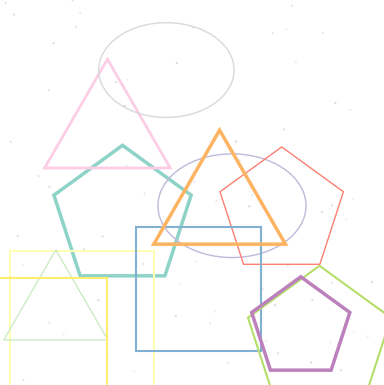[{"shape": "pentagon", "thickness": 2.5, "radius": 0.94, "center": [0.318, 0.435]}, {"shape": "square", "thickness": 1.5, "radius": 0.94, "center": [0.214, 0.16]}, {"shape": "oval", "thickness": 1, "radius": 0.96, "center": [0.603, 0.466]}, {"shape": "pentagon", "thickness": 1, "radius": 0.84, "center": [0.732, 0.45]}, {"shape": "square", "thickness": 1.5, "radius": 0.81, "center": [0.516, 0.25]}, {"shape": "triangle", "thickness": 2.5, "radius": 0.99, "center": [0.57, 0.465]}, {"shape": "pentagon", "thickness": 1.5, "radius": 0.98, "center": [0.83, 0.114]}, {"shape": "triangle", "thickness": 2, "radius": 0.94, "center": [0.279, 0.658]}, {"shape": "oval", "thickness": 1, "radius": 0.88, "center": [0.432, 0.818]}, {"shape": "pentagon", "thickness": 2.5, "radius": 0.67, "center": [0.781, 0.147]}, {"shape": "triangle", "thickness": 1, "radius": 0.78, "center": [0.145, 0.195]}, {"shape": "square", "thickness": 1.5, "radius": 0.78, "center": [0.123, 0.121]}]